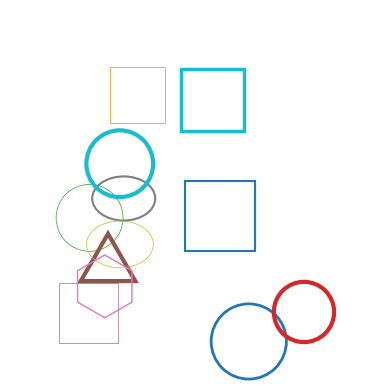[{"shape": "circle", "thickness": 2, "radius": 0.49, "center": [0.646, 0.113]}, {"shape": "square", "thickness": 1.5, "radius": 0.45, "center": [0.571, 0.439]}, {"shape": "square", "thickness": 0.5, "radius": 0.36, "center": [0.357, 0.754]}, {"shape": "circle", "thickness": 0.5, "radius": 0.43, "center": [0.233, 0.434]}, {"shape": "circle", "thickness": 3, "radius": 0.39, "center": [0.79, 0.19]}, {"shape": "square", "thickness": 0.5, "radius": 0.39, "center": [0.23, 0.187]}, {"shape": "triangle", "thickness": 3, "radius": 0.41, "center": [0.281, 0.311]}, {"shape": "hexagon", "thickness": 1, "radius": 0.41, "center": [0.272, 0.256]}, {"shape": "oval", "thickness": 1.5, "radius": 0.41, "center": [0.321, 0.485]}, {"shape": "oval", "thickness": 0.5, "radius": 0.43, "center": [0.312, 0.365]}, {"shape": "circle", "thickness": 3, "radius": 0.43, "center": [0.311, 0.575]}, {"shape": "square", "thickness": 2.5, "radius": 0.41, "center": [0.552, 0.741]}]